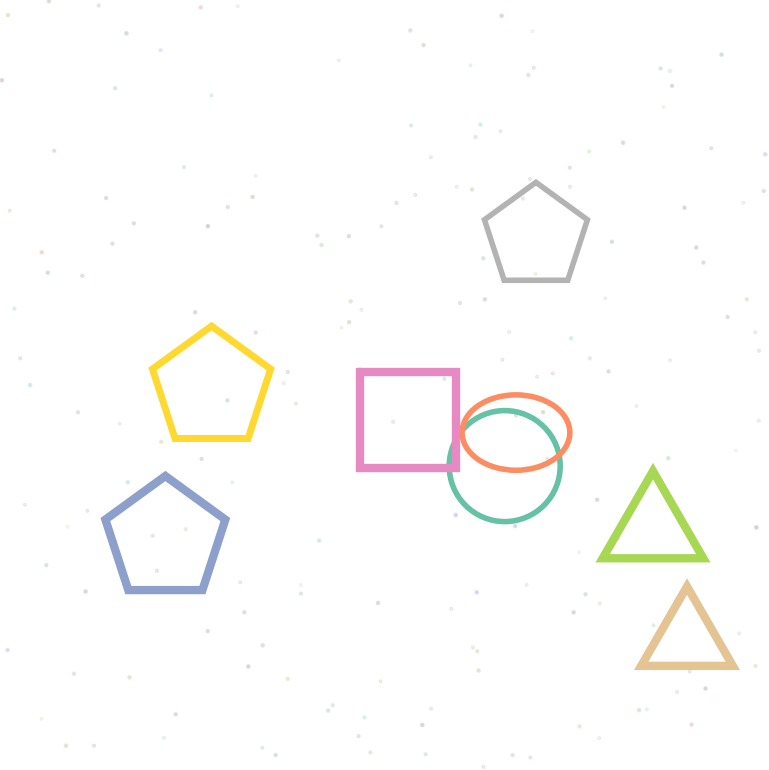[{"shape": "circle", "thickness": 2, "radius": 0.36, "center": [0.655, 0.395]}, {"shape": "oval", "thickness": 2, "radius": 0.35, "center": [0.67, 0.438]}, {"shape": "pentagon", "thickness": 3, "radius": 0.41, "center": [0.215, 0.3]}, {"shape": "square", "thickness": 3, "radius": 0.31, "center": [0.53, 0.454]}, {"shape": "triangle", "thickness": 3, "radius": 0.38, "center": [0.848, 0.313]}, {"shape": "pentagon", "thickness": 2.5, "radius": 0.4, "center": [0.275, 0.496]}, {"shape": "triangle", "thickness": 3, "radius": 0.34, "center": [0.892, 0.17]}, {"shape": "pentagon", "thickness": 2, "radius": 0.35, "center": [0.696, 0.693]}]